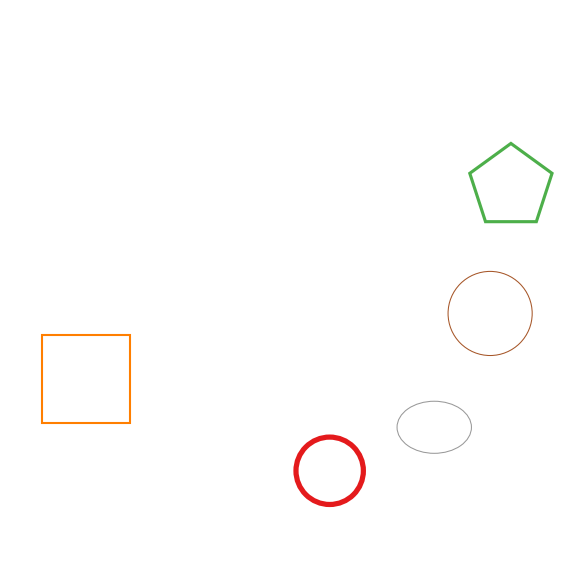[{"shape": "circle", "thickness": 2.5, "radius": 0.29, "center": [0.571, 0.184]}, {"shape": "pentagon", "thickness": 1.5, "radius": 0.37, "center": [0.885, 0.676]}, {"shape": "square", "thickness": 1, "radius": 0.38, "center": [0.149, 0.343]}, {"shape": "circle", "thickness": 0.5, "radius": 0.36, "center": [0.849, 0.456]}, {"shape": "oval", "thickness": 0.5, "radius": 0.32, "center": [0.752, 0.259]}]